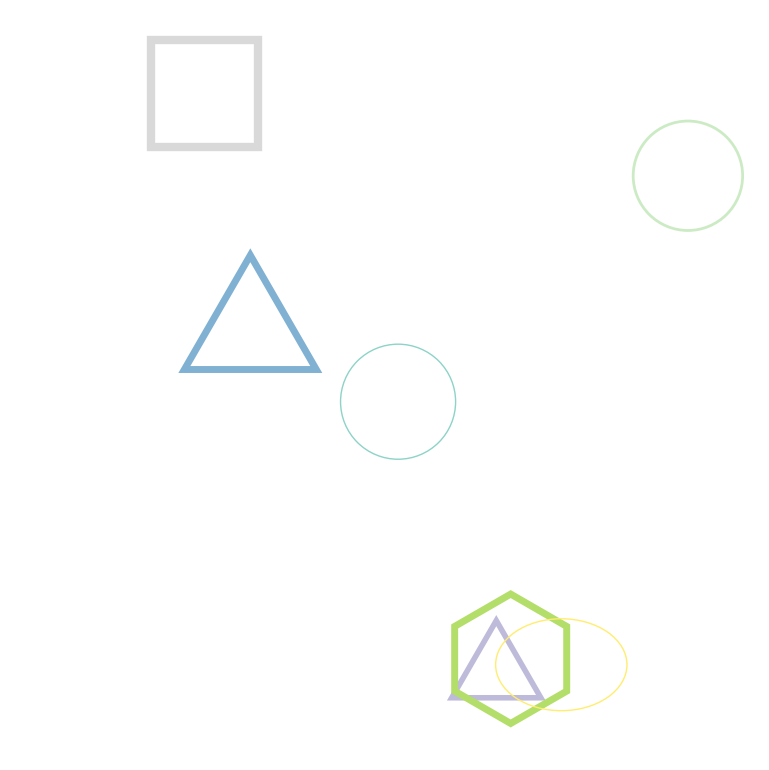[{"shape": "circle", "thickness": 0.5, "radius": 0.37, "center": [0.517, 0.478]}, {"shape": "triangle", "thickness": 2, "radius": 0.33, "center": [0.645, 0.127]}, {"shape": "triangle", "thickness": 2.5, "radius": 0.49, "center": [0.325, 0.57]}, {"shape": "hexagon", "thickness": 2.5, "radius": 0.42, "center": [0.663, 0.144]}, {"shape": "square", "thickness": 3, "radius": 0.35, "center": [0.265, 0.878]}, {"shape": "circle", "thickness": 1, "radius": 0.36, "center": [0.893, 0.772]}, {"shape": "oval", "thickness": 0.5, "radius": 0.43, "center": [0.729, 0.137]}]